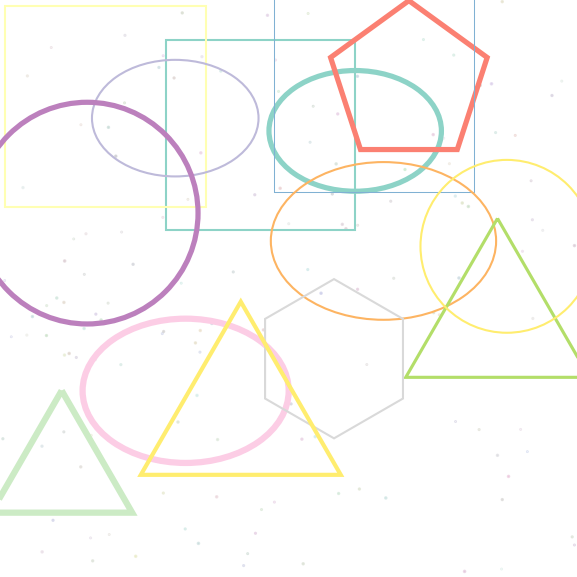[{"shape": "oval", "thickness": 2.5, "radius": 0.75, "center": [0.615, 0.772]}, {"shape": "square", "thickness": 1, "radius": 0.82, "center": [0.451, 0.766]}, {"shape": "square", "thickness": 1, "radius": 0.87, "center": [0.183, 0.815]}, {"shape": "oval", "thickness": 1, "radius": 0.72, "center": [0.303, 0.795]}, {"shape": "pentagon", "thickness": 2.5, "radius": 0.71, "center": [0.708, 0.856]}, {"shape": "square", "thickness": 0.5, "radius": 0.86, "center": [0.647, 0.84]}, {"shape": "oval", "thickness": 1, "radius": 0.98, "center": [0.664, 0.582]}, {"shape": "triangle", "thickness": 1.5, "radius": 0.92, "center": [0.861, 0.437]}, {"shape": "oval", "thickness": 3, "radius": 0.89, "center": [0.321, 0.322]}, {"shape": "hexagon", "thickness": 1, "radius": 0.69, "center": [0.578, 0.378]}, {"shape": "circle", "thickness": 2.5, "radius": 0.96, "center": [0.151, 0.63]}, {"shape": "triangle", "thickness": 3, "radius": 0.7, "center": [0.107, 0.182]}, {"shape": "circle", "thickness": 1, "radius": 0.75, "center": [0.878, 0.573]}, {"shape": "triangle", "thickness": 2, "radius": 1.0, "center": [0.417, 0.277]}]